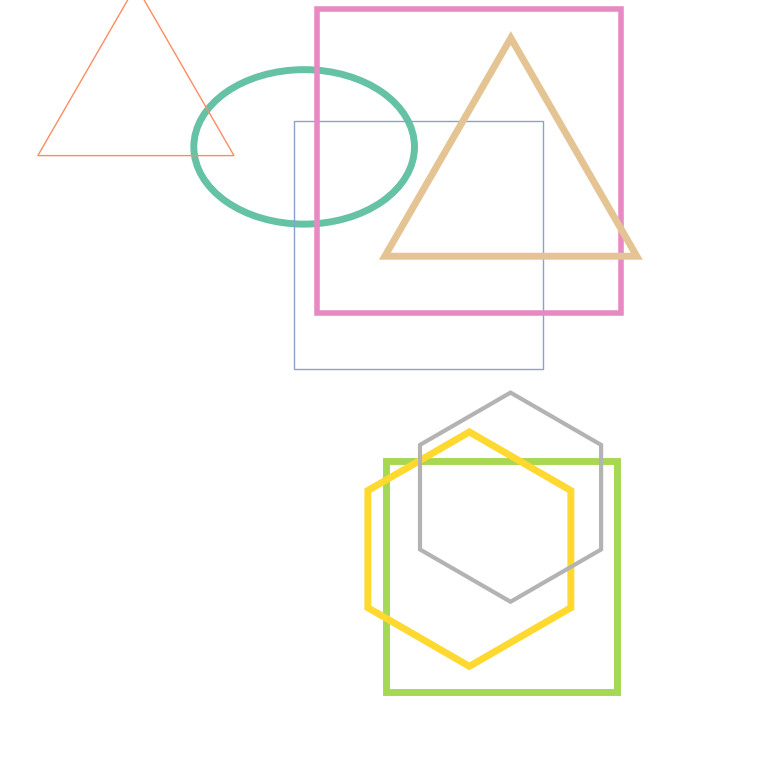[{"shape": "oval", "thickness": 2.5, "radius": 0.72, "center": [0.395, 0.809]}, {"shape": "triangle", "thickness": 0.5, "radius": 0.74, "center": [0.177, 0.871]}, {"shape": "square", "thickness": 0.5, "radius": 0.81, "center": [0.544, 0.682]}, {"shape": "square", "thickness": 2, "radius": 0.99, "center": [0.609, 0.791]}, {"shape": "square", "thickness": 2.5, "radius": 0.75, "center": [0.651, 0.251]}, {"shape": "hexagon", "thickness": 2.5, "radius": 0.76, "center": [0.61, 0.287]}, {"shape": "triangle", "thickness": 2.5, "radius": 0.94, "center": [0.663, 0.762]}, {"shape": "hexagon", "thickness": 1.5, "radius": 0.68, "center": [0.663, 0.354]}]